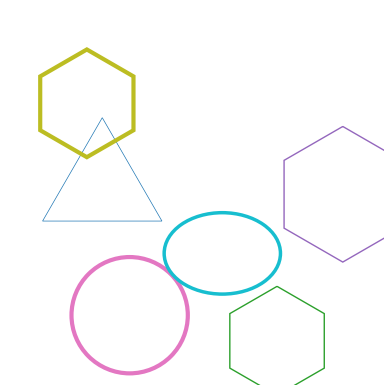[{"shape": "triangle", "thickness": 0.5, "radius": 0.89, "center": [0.266, 0.515]}, {"shape": "hexagon", "thickness": 1, "radius": 0.71, "center": [0.72, 0.115]}, {"shape": "hexagon", "thickness": 1, "radius": 0.88, "center": [0.89, 0.495]}, {"shape": "circle", "thickness": 3, "radius": 0.76, "center": [0.337, 0.181]}, {"shape": "hexagon", "thickness": 3, "radius": 0.7, "center": [0.226, 0.732]}, {"shape": "oval", "thickness": 2.5, "radius": 0.76, "center": [0.577, 0.342]}]